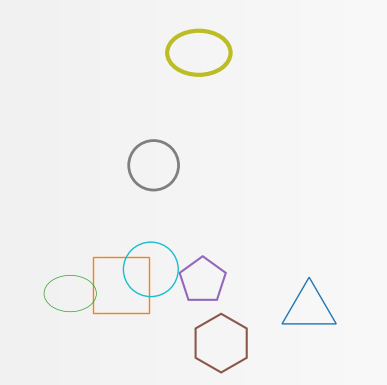[{"shape": "triangle", "thickness": 1, "radius": 0.4, "center": [0.798, 0.199]}, {"shape": "square", "thickness": 1, "radius": 0.36, "center": [0.312, 0.259]}, {"shape": "oval", "thickness": 0.5, "radius": 0.34, "center": [0.181, 0.238]}, {"shape": "pentagon", "thickness": 1.5, "radius": 0.31, "center": [0.523, 0.272]}, {"shape": "hexagon", "thickness": 1.5, "radius": 0.38, "center": [0.571, 0.109]}, {"shape": "circle", "thickness": 2, "radius": 0.32, "center": [0.396, 0.571]}, {"shape": "oval", "thickness": 3, "radius": 0.41, "center": [0.513, 0.863]}, {"shape": "circle", "thickness": 1, "radius": 0.35, "center": [0.389, 0.3]}]